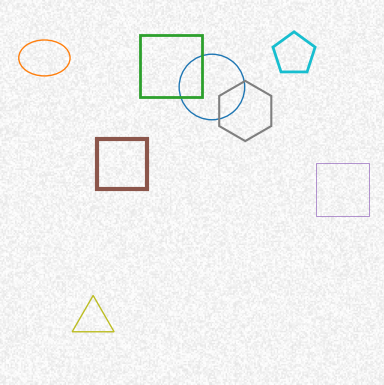[{"shape": "circle", "thickness": 1, "radius": 0.43, "center": [0.55, 0.774]}, {"shape": "oval", "thickness": 1, "radius": 0.33, "center": [0.115, 0.849]}, {"shape": "square", "thickness": 2, "radius": 0.4, "center": [0.443, 0.828]}, {"shape": "square", "thickness": 0.5, "radius": 0.34, "center": [0.889, 0.507]}, {"shape": "square", "thickness": 3, "radius": 0.33, "center": [0.316, 0.574]}, {"shape": "hexagon", "thickness": 1.5, "radius": 0.39, "center": [0.637, 0.712]}, {"shape": "triangle", "thickness": 1, "radius": 0.31, "center": [0.242, 0.17]}, {"shape": "pentagon", "thickness": 2, "radius": 0.29, "center": [0.764, 0.86]}]